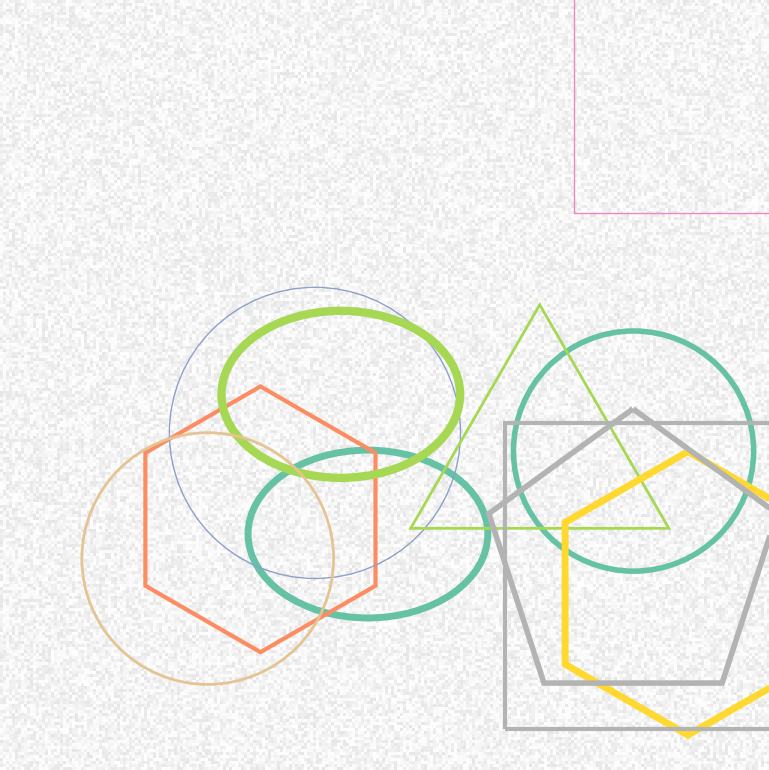[{"shape": "oval", "thickness": 2.5, "radius": 0.78, "center": [0.478, 0.306]}, {"shape": "circle", "thickness": 2, "radius": 0.78, "center": [0.823, 0.414]}, {"shape": "hexagon", "thickness": 1.5, "radius": 0.86, "center": [0.338, 0.326]}, {"shape": "circle", "thickness": 0.5, "radius": 0.95, "center": [0.409, 0.438]}, {"shape": "square", "thickness": 0.5, "radius": 0.77, "center": [0.898, 0.877]}, {"shape": "oval", "thickness": 3, "radius": 0.77, "center": [0.443, 0.488]}, {"shape": "triangle", "thickness": 1, "radius": 0.97, "center": [0.701, 0.411]}, {"shape": "hexagon", "thickness": 2.5, "radius": 0.92, "center": [0.893, 0.229]}, {"shape": "circle", "thickness": 1, "radius": 0.82, "center": [0.27, 0.275]}, {"shape": "square", "thickness": 1.5, "radius": 0.99, "center": [0.854, 0.252]}, {"shape": "pentagon", "thickness": 2, "radius": 0.98, "center": [0.822, 0.272]}]